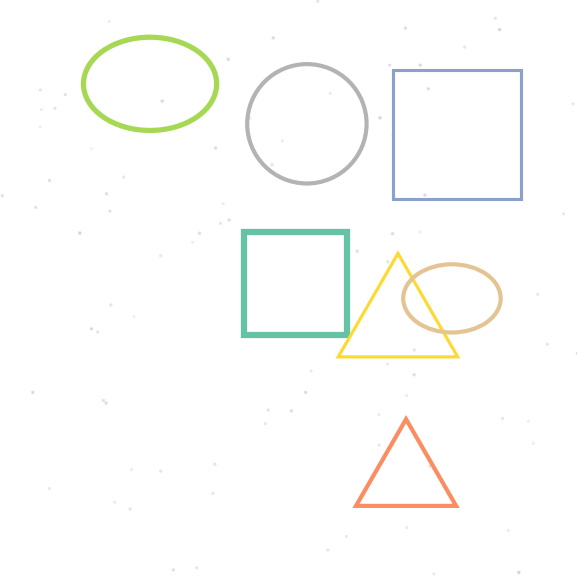[{"shape": "square", "thickness": 3, "radius": 0.45, "center": [0.512, 0.508]}, {"shape": "triangle", "thickness": 2, "radius": 0.5, "center": [0.703, 0.173]}, {"shape": "square", "thickness": 1.5, "radius": 0.56, "center": [0.791, 0.766]}, {"shape": "oval", "thickness": 2.5, "radius": 0.58, "center": [0.26, 0.854]}, {"shape": "triangle", "thickness": 1.5, "radius": 0.6, "center": [0.689, 0.441]}, {"shape": "oval", "thickness": 2, "radius": 0.42, "center": [0.783, 0.482]}, {"shape": "circle", "thickness": 2, "radius": 0.52, "center": [0.531, 0.785]}]